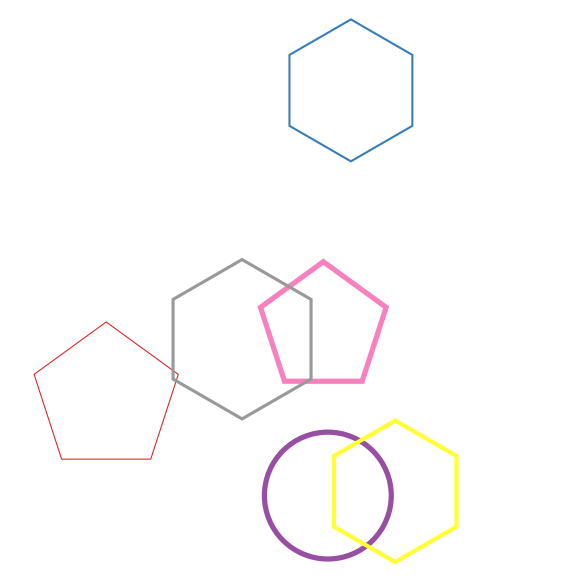[{"shape": "pentagon", "thickness": 0.5, "radius": 0.66, "center": [0.184, 0.31]}, {"shape": "hexagon", "thickness": 1, "radius": 0.61, "center": [0.608, 0.843]}, {"shape": "circle", "thickness": 2.5, "radius": 0.55, "center": [0.568, 0.141]}, {"shape": "hexagon", "thickness": 2, "radius": 0.61, "center": [0.684, 0.148]}, {"shape": "pentagon", "thickness": 2.5, "radius": 0.57, "center": [0.56, 0.432]}, {"shape": "hexagon", "thickness": 1.5, "radius": 0.69, "center": [0.419, 0.412]}]